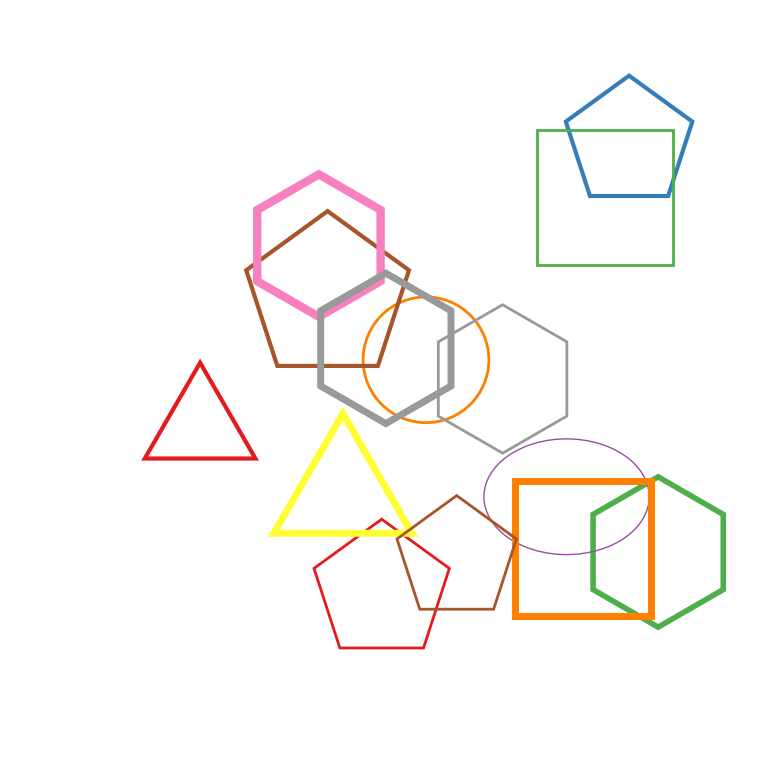[{"shape": "pentagon", "thickness": 1, "radius": 0.46, "center": [0.496, 0.233]}, {"shape": "triangle", "thickness": 1.5, "radius": 0.41, "center": [0.26, 0.446]}, {"shape": "pentagon", "thickness": 1.5, "radius": 0.43, "center": [0.817, 0.815]}, {"shape": "square", "thickness": 1, "radius": 0.44, "center": [0.786, 0.744]}, {"shape": "hexagon", "thickness": 2, "radius": 0.49, "center": [0.855, 0.283]}, {"shape": "oval", "thickness": 0.5, "radius": 0.54, "center": [0.736, 0.355]}, {"shape": "circle", "thickness": 1, "radius": 0.41, "center": [0.553, 0.533]}, {"shape": "square", "thickness": 2.5, "radius": 0.44, "center": [0.757, 0.288]}, {"shape": "triangle", "thickness": 2.5, "radius": 0.52, "center": [0.445, 0.359]}, {"shape": "pentagon", "thickness": 1.5, "radius": 0.56, "center": [0.425, 0.615]}, {"shape": "pentagon", "thickness": 1, "radius": 0.41, "center": [0.593, 0.275]}, {"shape": "hexagon", "thickness": 3, "radius": 0.46, "center": [0.414, 0.681]}, {"shape": "hexagon", "thickness": 2.5, "radius": 0.49, "center": [0.501, 0.548]}, {"shape": "hexagon", "thickness": 1, "radius": 0.48, "center": [0.653, 0.508]}]